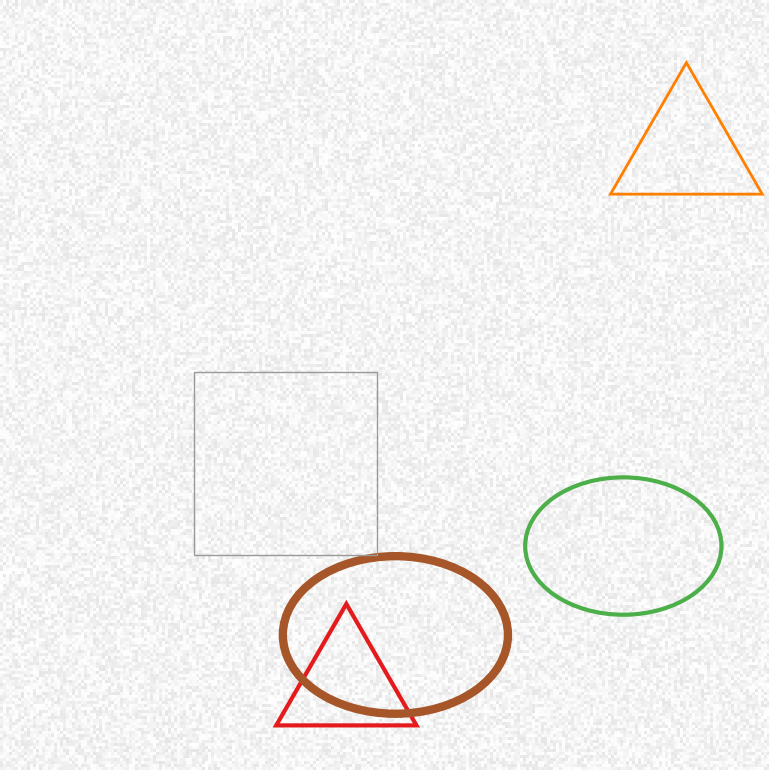[{"shape": "triangle", "thickness": 1.5, "radius": 0.53, "center": [0.45, 0.111]}, {"shape": "oval", "thickness": 1.5, "radius": 0.64, "center": [0.81, 0.291]}, {"shape": "triangle", "thickness": 1, "radius": 0.57, "center": [0.891, 0.805]}, {"shape": "oval", "thickness": 3, "radius": 0.73, "center": [0.514, 0.175]}, {"shape": "square", "thickness": 0.5, "radius": 0.59, "center": [0.371, 0.398]}]